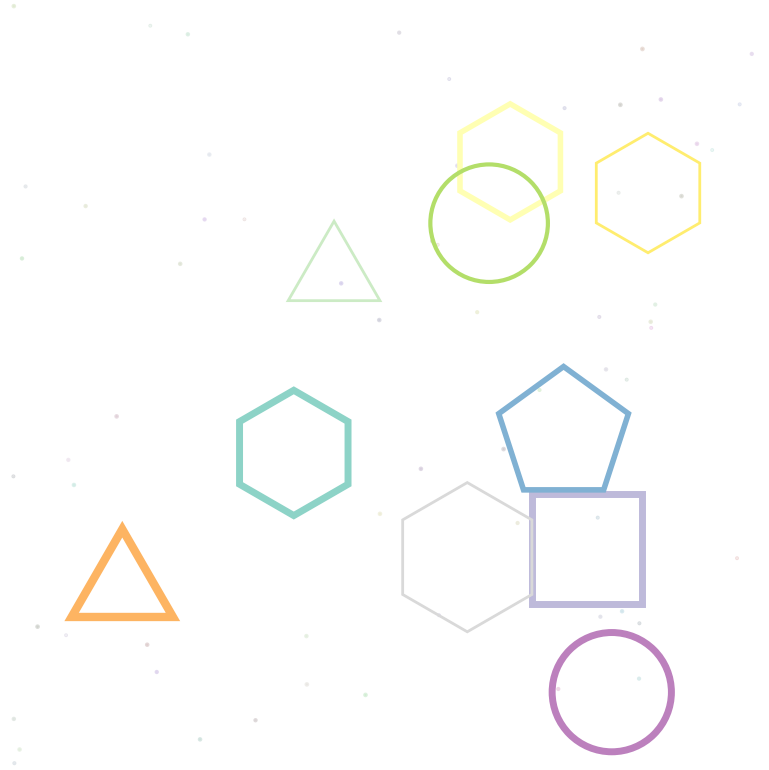[{"shape": "hexagon", "thickness": 2.5, "radius": 0.41, "center": [0.382, 0.412]}, {"shape": "hexagon", "thickness": 2, "radius": 0.38, "center": [0.663, 0.79]}, {"shape": "square", "thickness": 2.5, "radius": 0.36, "center": [0.762, 0.287]}, {"shape": "pentagon", "thickness": 2, "radius": 0.44, "center": [0.732, 0.435]}, {"shape": "triangle", "thickness": 3, "radius": 0.38, "center": [0.159, 0.237]}, {"shape": "circle", "thickness": 1.5, "radius": 0.38, "center": [0.635, 0.71]}, {"shape": "hexagon", "thickness": 1, "radius": 0.48, "center": [0.607, 0.276]}, {"shape": "circle", "thickness": 2.5, "radius": 0.39, "center": [0.795, 0.101]}, {"shape": "triangle", "thickness": 1, "radius": 0.34, "center": [0.434, 0.644]}, {"shape": "hexagon", "thickness": 1, "radius": 0.39, "center": [0.842, 0.749]}]